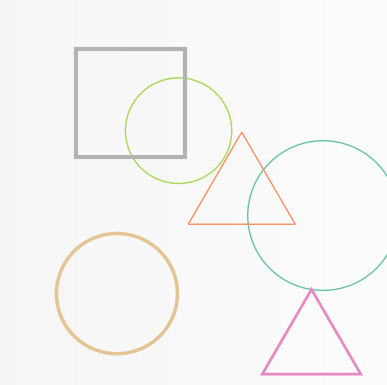[{"shape": "circle", "thickness": 1, "radius": 0.97, "center": [0.834, 0.44]}, {"shape": "triangle", "thickness": 1, "radius": 0.8, "center": [0.624, 0.497]}, {"shape": "triangle", "thickness": 2, "radius": 0.73, "center": [0.804, 0.102]}, {"shape": "circle", "thickness": 1, "radius": 0.69, "center": [0.461, 0.661]}, {"shape": "circle", "thickness": 2.5, "radius": 0.78, "center": [0.302, 0.237]}, {"shape": "square", "thickness": 3, "radius": 0.7, "center": [0.336, 0.732]}]